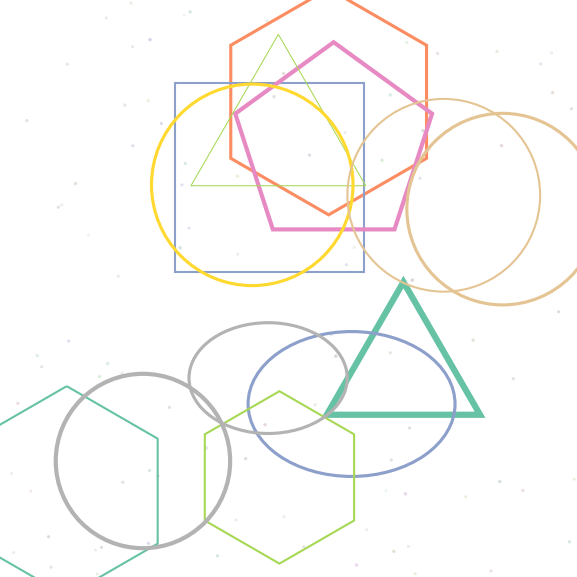[{"shape": "hexagon", "thickness": 1, "radius": 0.91, "center": [0.116, 0.149]}, {"shape": "triangle", "thickness": 3, "radius": 0.77, "center": [0.699, 0.358]}, {"shape": "hexagon", "thickness": 1.5, "radius": 0.98, "center": [0.569, 0.823]}, {"shape": "square", "thickness": 1, "radius": 0.82, "center": [0.467, 0.692]}, {"shape": "oval", "thickness": 1.5, "radius": 0.9, "center": [0.609, 0.3]}, {"shape": "pentagon", "thickness": 2, "radius": 0.9, "center": [0.578, 0.747]}, {"shape": "triangle", "thickness": 0.5, "radius": 0.87, "center": [0.482, 0.765]}, {"shape": "hexagon", "thickness": 1, "radius": 0.75, "center": [0.484, 0.172]}, {"shape": "circle", "thickness": 1.5, "radius": 0.87, "center": [0.437, 0.679]}, {"shape": "circle", "thickness": 1, "radius": 0.83, "center": [0.768, 0.661]}, {"shape": "circle", "thickness": 1.5, "radius": 0.83, "center": [0.87, 0.637]}, {"shape": "circle", "thickness": 2, "radius": 0.75, "center": [0.248, 0.201]}, {"shape": "oval", "thickness": 1.5, "radius": 0.69, "center": [0.464, 0.344]}]